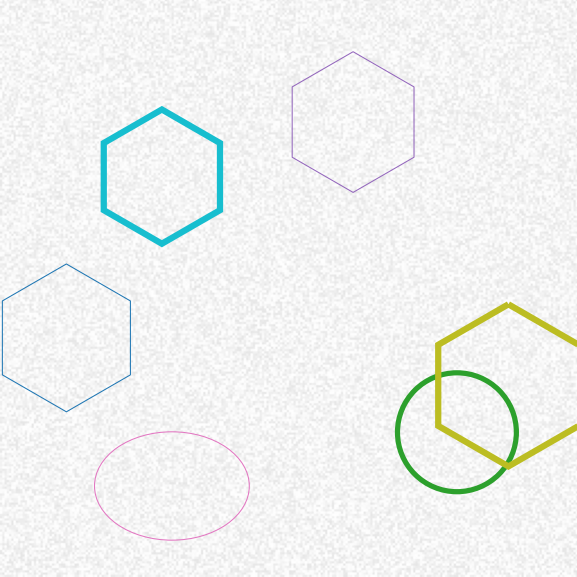[{"shape": "hexagon", "thickness": 0.5, "radius": 0.64, "center": [0.115, 0.414]}, {"shape": "circle", "thickness": 2.5, "radius": 0.51, "center": [0.791, 0.251]}, {"shape": "hexagon", "thickness": 0.5, "radius": 0.61, "center": [0.611, 0.788]}, {"shape": "oval", "thickness": 0.5, "radius": 0.67, "center": [0.298, 0.158]}, {"shape": "hexagon", "thickness": 3, "radius": 0.7, "center": [0.88, 0.332]}, {"shape": "hexagon", "thickness": 3, "radius": 0.58, "center": [0.28, 0.693]}]